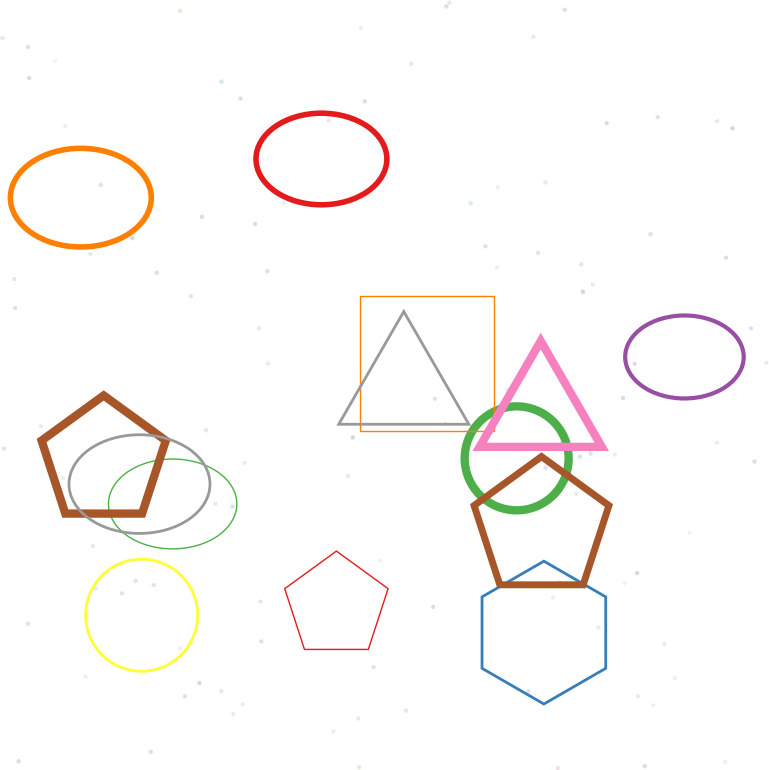[{"shape": "pentagon", "thickness": 0.5, "radius": 0.35, "center": [0.437, 0.214]}, {"shape": "oval", "thickness": 2, "radius": 0.42, "center": [0.417, 0.794]}, {"shape": "hexagon", "thickness": 1, "radius": 0.46, "center": [0.706, 0.178]}, {"shape": "oval", "thickness": 0.5, "radius": 0.42, "center": [0.224, 0.346]}, {"shape": "circle", "thickness": 3, "radius": 0.34, "center": [0.671, 0.405]}, {"shape": "oval", "thickness": 1.5, "radius": 0.38, "center": [0.889, 0.536]}, {"shape": "oval", "thickness": 2, "radius": 0.46, "center": [0.105, 0.743]}, {"shape": "square", "thickness": 0.5, "radius": 0.44, "center": [0.555, 0.528]}, {"shape": "circle", "thickness": 1, "radius": 0.36, "center": [0.184, 0.201]}, {"shape": "pentagon", "thickness": 2.5, "radius": 0.46, "center": [0.703, 0.315]}, {"shape": "pentagon", "thickness": 3, "radius": 0.42, "center": [0.135, 0.402]}, {"shape": "triangle", "thickness": 3, "radius": 0.46, "center": [0.702, 0.465]}, {"shape": "oval", "thickness": 1, "radius": 0.46, "center": [0.181, 0.371]}, {"shape": "triangle", "thickness": 1, "radius": 0.49, "center": [0.524, 0.498]}]